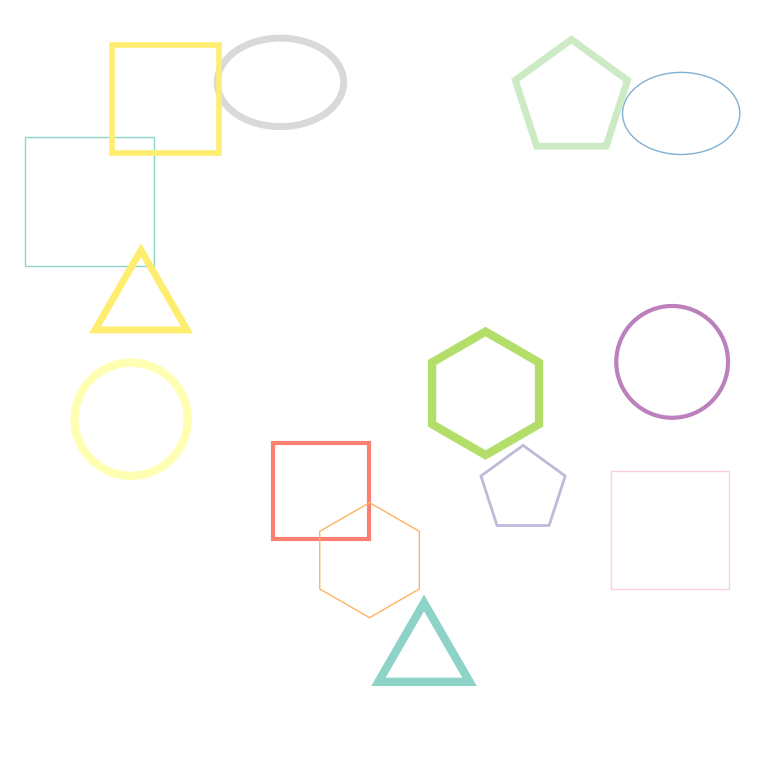[{"shape": "square", "thickness": 0.5, "radius": 0.42, "center": [0.117, 0.739]}, {"shape": "triangle", "thickness": 3, "radius": 0.34, "center": [0.551, 0.149]}, {"shape": "circle", "thickness": 3, "radius": 0.37, "center": [0.17, 0.456]}, {"shape": "pentagon", "thickness": 1, "radius": 0.29, "center": [0.679, 0.364]}, {"shape": "square", "thickness": 1.5, "radius": 0.31, "center": [0.417, 0.362]}, {"shape": "oval", "thickness": 0.5, "radius": 0.38, "center": [0.885, 0.853]}, {"shape": "hexagon", "thickness": 0.5, "radius": 0.37, "center": [0.48, 0.273]}, {"shape": "hexagon", "thickness": 3, "radius": 0.4, "center": [0.631, 0.489]}, {"shape": "square", "thickness": 0.5, "radius": 0.38, "center": [0.87, 0.312]}, {"shape": "oval", "thickness": 2.5, "radius": 0.41, "center": [0.364, 0.893]}, {"shape": "circle", "thickness": 1.5, "radius": 0.36, "center": [0.873, 0.53]}, {"shape": "pentagon", "thickness": 2.5, "radius": 0.38, "center": [0.742, 0.872]}, {"shape": "triangle", "thickness": 2.5, "radius": 0.34, "center": [0.183, 0.606]}, {"shape": "square", "thickness": 2, "radius": 0.35, "center": [0.215, 0.871]}]